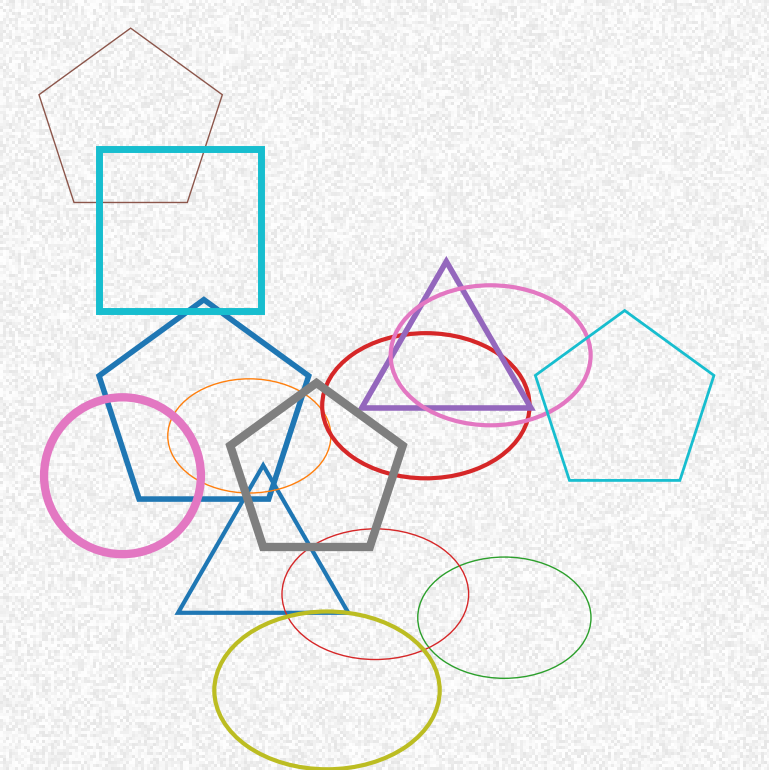[{"shape": "pentagon", "thickness": 2, "radius": 0.72, "center": [0.265, 0.468]}, {"shape": "triangle", "thickness": 1.5, "radius": 0.64, "center": [0.342, 0.268]}, {"shape": "oval", "thickness": 0.5, "radius": 0.53, "center": [0.324, 0.434]}, {"shape": "oval", "thickness": 0.5, "radius": 0.56, "center": [0.655, 0.198]}, {"shape": "oval", "thickness": 1.5, "radius": 0.67, "center": [0.553, 0.473]}, {"shape": "oval", "thickness": 0.5, "radius": 0.61, "center": [0.487, 0.228]}, {"shape": "triangle", "thickness": 2, "radius": 0.63, "center": [0.58, 0.534]}, {"shape": "pentagon", "thickness": 0.5, "radius": 0.63, "center": [0.17, 0.838]}, {"shape": "circle", "thickness": 3, "radius": 0.51, "center": [0.159, 0.382]}, {"shape": "oval", "thickness": 1.5, "radius": 0.65, "center": [0.637, 0.539]}, {"shape": "pentagon", "thickness": 3, "radius": 0.59, "center": [0.411, 0.385]}, {"shape": "oval", "thickness": 1.5, "radius": 0.73, "center": [0.425, 0.103]}, {"shape": "pentagon", "thickness": 1, "radius": 0.61, "center": [0.811, 0.475]}, {"shape": "square", "thickness": 2.5, "radius": 0.53, "center": [0.233, 0.701]}]